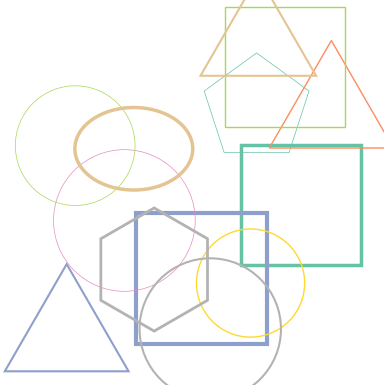[{"shape": "square", "thickness": 2.5, "radius": 0.78, "center": [0.783, 0.467]}, {"shape": "pentagon", "thickness": 0.5, "radius": 0.72, "center": [0.666, 0.719]}, {"shape": "triangle", "thickness": 1, "radius": 0.93, "center": [0.861, 0.709]}, {"shape": "triangle", "thickness": 1.5, "radius": 0.93, "center": [0.173, 0.128]}, {"shape": "square", "thickness": 3, "radius": 0.85, "center": [0.523, 0.276]}, {"shape": "circle", "thickness": 0.5, "radius": 0.92, "center": [0.323, 0.427]}, {"shape": "square", "thickness": 1, "radius": 0.78, "center": [0.74, 0.826]}, {"shape": "circle", "thickness": 0.5, "radius": 0.78, "center": [0.195, 0.622]}, {"shape": "circle", "thickness": 1, "radius": 0.7, "center": [0.651, 0.265]}, {"shape": "oval", "thickness": 2.5, "radius": 0.77, "center": [0.348, 0.614]}, {"shape": "triangle", "thickness": 1.5, "radius": 0.87, "center": [0.671, 0.89]}, {"shape": "hexagon", "thickness": 2, "radius": 0.8, "center": [0.4, 0.3]}, {"shape": "circle", "thickness": 1.5, "radius": 0.92, "center": [0.546, 0.145]}]